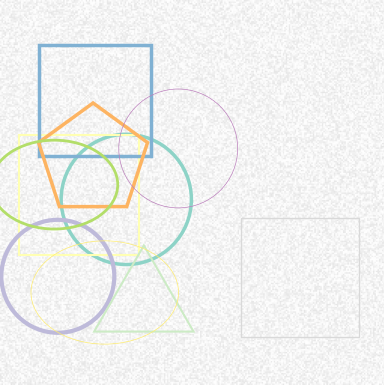[{"shape": "circle", "thickness": 2.5, "radius": 0.85, "center": [0.328, 0.482]}, {"shape": "square", "thickness": 1.5, "radius": 0.78, "center": [0.206, 0.494]}, {"shape": "circle", "thickness": 3, "radius": 0.73, "center": [0.15, 0.282]}, {"shape": "square", "thickness": 2.5, "radius": 0.72, "center": [0.248, 0.739]}, {"shape": "pentagon", "thickness": 2.5, "radius": 0.74, "center": [0.242, 0.584]}, {"shape": "oval", "thickness": 2, "radius": 0.82, "center": [0.141, 0.521]}, {"shape": "square", "thickness": 1, "radius": 0.77, "center": [0.78, 0.279]}, {"shape": "circle", "thickness": 0.5, "radius": 0.77, "center": [0.463, 0.614]}, {"shape": "triangle", "thickness": 1.5, "radius": 0.75, "center": [0.374, 0.213]}, {"shape": "oval", "thickness": 0.5, "radius": 0.96, "center": [0.272, 0.24]}]